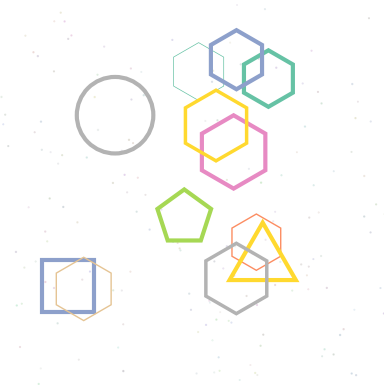[{"shape": "hexagon", "thickness": 3, "radius": 0.37, "center": [0.697, 0.796]}, {"shape": "hexagon", "thickness": 0.5, "radius": 0.38, "center": [0.516, 0.814]}, {"shape": "hexagon", "thickness": 1, "radius": 0.37, "center": [0.666, 0.371]}, {"shape": "square", "thickness": 3, "radius": 0.34, "center": [0.177, 0.258]}, {"shape": "hexagon", "thickness": 3, "radius": 0.38, "center": [0.614, 0.845]}, {"shape": "hexagon", "thickness": 3, "radius": 0.48, "center": [0.607, 0.605]}, {"shape": "pentagon", "thickness": 3, "radius": 0.37, "center": [0.479, 0.435]}, {"shape": "hexagon", "thickness": 2.5, "radius": 0.46, "center": [0.561, 0.674]}, {"shape": "triangle", "thickness": 3, "radius": 0.5, "center": [0.682, 0.322]}, {"shape": "hexagon", "thickness": 1, "radius": 0.41, "center": [0.217, 0.25]}, {"shape": "hexagon", "thickness": 2.5, "radius": 0.46, "center": [0.614, 0.277]}, {"shape": "circle", "thickness": 3, "radius": 0.5, "center": [0.299, 0.701]}]